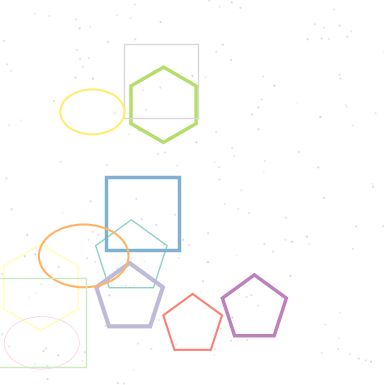[{"shape": "pentagon", "thickness": 1, "radius": 0.49, "center": [0.341, 0.332]}, {"shape": "hexagon", "thickness": 1, "radius": 0.56, "center": [0.106, 0.253]}, {"shape": "pentagon", "thickness": 3, "radius": 0.45, "center": [0.337, 0.226]}, {"shape": "pentagon", "thickness": 1.5, "radius": 0.4, "center": [0.5, 0.156]}, {"shape": "square", "thickness": 2.5, "radius": 0.47, "center": [0.37, 0.445]}, {"shape": "oval", "thickness": 1.5, "radius": 0.58, "center": [0.217, 0.335]}, {"shape": "hexagon", "thickness": 2.5, "radius": 0.49, "center": [0.425, 0.728]}, {"shape": "oval", "thickness": 0.5, "radius": 0.49, "center": [0.108, 0.11]}, {"shape": "square", "thickness": 1, "radius": 0.49, "center": [0.418, 0.789]}, {"shape": "pentagon", "thickness": 2.5, "radius": 0.44, "center": [0.661, 0.199]}, {"shape": "square", "thickness": 1, "radius": 0.58, "center": [0.108, 0.163]}, {"shape": "oval", "thickness": 1.5, "radius": 0.42, "center": [0.24, 0.709]}]